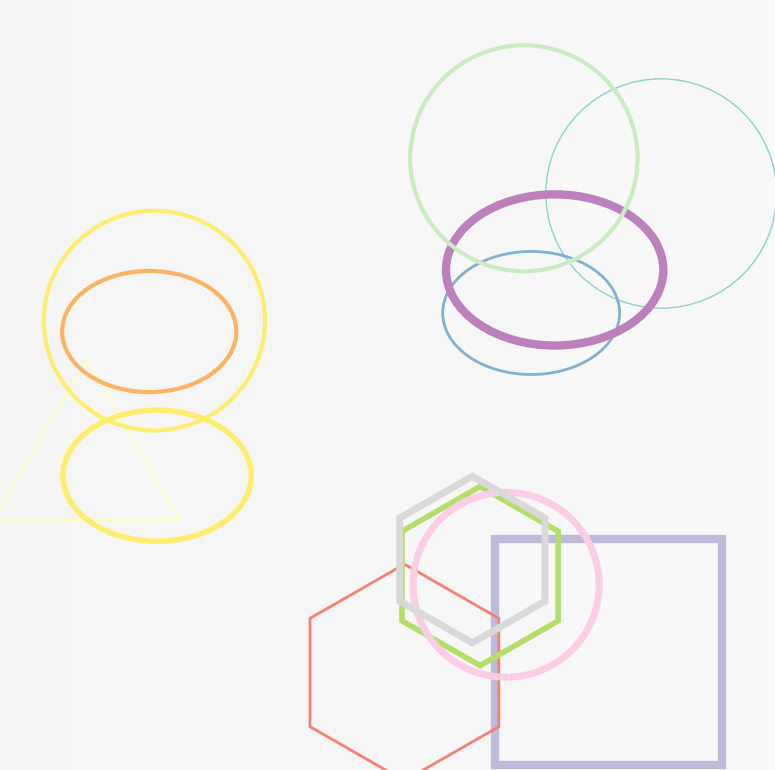[{"shape": "circle", "thickness": 0.5, "radius": 0.74, "center": [0.853, 0.749]}, {"shape": "triangle", "thickness": 0.5, "radius": 0.7, "center": [0.111, 0.394]}, {"shape": "square", "thickness": 3, "radius": 0.73, "center": [0.785, 0.154]}, {"shape": "hexagon", "thickness": 1, "radius": 0.7, "center": [0.522, 0.127]}, {"shape": "oval", "thickness": 1, "radius": 0.57, "center": [0.685, 0.594]}, {"shape": "oval", "thickness": 1.5, "radius": 0.56, "center": [0.193, 0.569]}, {"shape": "hexagon", "thickness": 2, "radius": 0.58, "center": [0.619, 0.252]}, {"shape": "circle", "thickness": 2.5, "radius": 0.6, "center": [0.653, 0.241]}, {"shape": "hexagon", "thickness": 2.5, "radius": 0.54, "center": [0.61, 0.273]}, {"shape": "oval", "thickness": 3, "radius": 0.7, "center": [0.716, 0.649]}, {"shape": "circle", "thickness": 1.5, "radius": 0.73, "center": [0.676, 0.794]}, {"shape": "circle", "thickness": 1.5, "radius": 0.71, "center": [0.199, 0.584]}, {"shape": "oval", "thickness": 2, "radius": 0.61, "center": [0.203, 0.382]}]